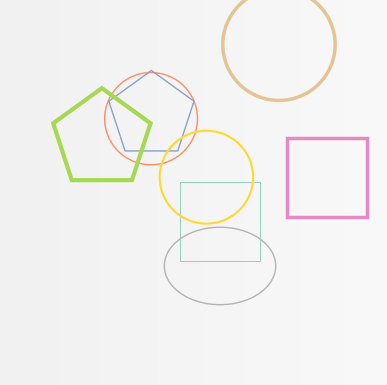[{"shape": "square", "thickness": 0.5, "radius": 0.52, "center": [0.568, 0.425]}, {"shape": "circle", "thickness": 1, "radius": 0.6, "center": [0.39, 0.692]}, {"shape": "pentagon", "thickness": 1, "radius": 0.58, "center": [0.391, 0.701]}, {"shape": "square", "thickness": 2.5, "radius": 0.51, "center": [0.844, 0.539]}, {"shape": "pentagon", "thickness": 3, "radius": 0.66, "center": [0.263, 0.639]}, {"shape": "circle", "thickness": 1.5, "radius": 0.6, "center": [0.533, 0.54]}, {"shape": "circle", "thickness": 2.5, "radius": 0.73, "center": [0.72, 0.884]}, {"shape": "oval", "thickness": 1, "radius": 0.72, "center": [0.568, 0.309]}]